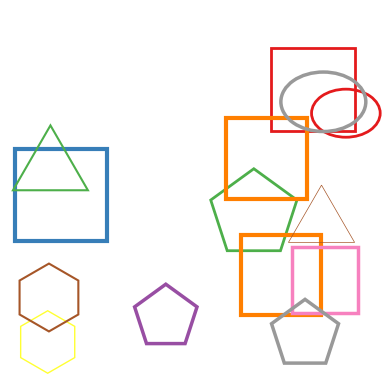[{"shape": "oval", "thickness": 2, "radius": 0.45, "center": [0.898, 0.706]}, {"shape": "square", "thickness": 2, "radius": 0.54, "center": [0.813, 0.768]}, {"shape": "square", "thickness": 3, "radius": 0.6, "center": [0.159, 0.494]}, {"shape": "pentagon", "thickness": 2, "radius": 0.59, "center": [0.659, 0.444]}, {"shape": "triangle", "thickness": 1.5, "radius": 0.56, "center": [0.131, 0.562]}, {"shape": "pentagon", "thickness": 2.5, "radius": 0.43, "center": [0.431, 0.177]}, {"shape": "square", "thickness": 3, "radius": 0.52, "center": [0.729, 0.286]}, {"shape": "square", "thickness": 3, "radius": 0.52, "center": [0.692, 0.588]}, {"shape": "hexagon", "thickness": 1, "radius": 0.41, "center": [0.124, 0.112]}, {"shape": "hexagon", "thickness": 1.5, "radius": 0.44, "center": [0.127, 0.227]}, {"shape": "triangle", "thickness": 0.5, "radius": 0.5, "center": [0.835, 0.42]}, {"shape": "square", "thickness": 2.5, "radius": 0.43, "center": [0.843, 0.273]}, {"shape": "pentagon", "thickness": 2.5, "radius": 0.46, "center": [0.792, 0.131]}, {"shape": "oval", "thickness": 2.5, "radius": 0.55, "center": [0.84, 0.736]}]